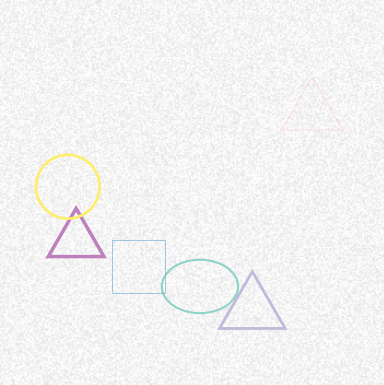[{"shape": "oval", "thickness": 1.5, "radius": 0.5, "center": [0.519, 0.256]}, {"shape": "triangle", "thickness": 2, "radius": 0.49, "center": [0.655, 0.196]}, {"shape": "square", "thickness": 0.5, "radius": 0.34, "center": [0.36, 0.308]}, {"shape": "triangle", "thickness": 0.5, "radius": 0.46, "center": [0.811, 0.708]}, {"shape": "triangle", "thickness": 2.5, "radius": 0.42, "center": [0.198, 0.375]}, {"shape": "circle", "thickness": 2, "radius": 0.41, "center": [0.176, 0.515]}]